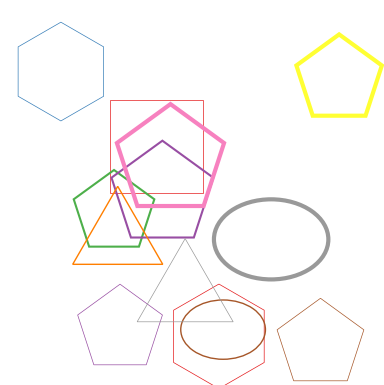[{"shape": "square", "thickness": 0.5, "radius": 0.61, "center": [0.407, 0.62]}, {"shape": "hexagon", "thickness": 0.5, "radius": 0.68, "center": [0.569, 0.126]}, {"shape": "hexagon", "thickness": 0.5, "radius": 0.64, "center": [0.158, 0.814]}, {"shape": "pentagon", "thickness": 1.5, "radius": 0.55, "center": [0.296, 0.448]}, {"shape": "pentagon", "thickness": 0.5, "radius": 0.58, "center": [0.312, 0.146]}, {"shape": "pentagon", "thickness": 1.5, "radius": 0.69, "center": [0.422, 0.496]}, {"shape": "triangle", "thickness": 1, "radius": 0.68, "center": [0.306, 0.381]}, {"shape": "pentagon", "thickness": 3, "radius": 0.58, "center": [0.881, 0.794]}, {"shape": "pentagon", "thickness": 0.5, "radius": 0.59, "center": [0.832, 0.107]}, {"shape": "oval", "thickness": 1, "radius": 0.55, "center": [0.579, 0.144]}, {"shape": "pentagon", "thickness": 3, "radius": 0.73, "center": [0.443, 0.583]}, {"shape": "triangle", "thickness": 0.5, "radius": 0.72, "center": [0.481, 0.236]}, {"shape": "oval", "thickness": 3, "radius": 0.74, "center": [0.704, 0.378]}]